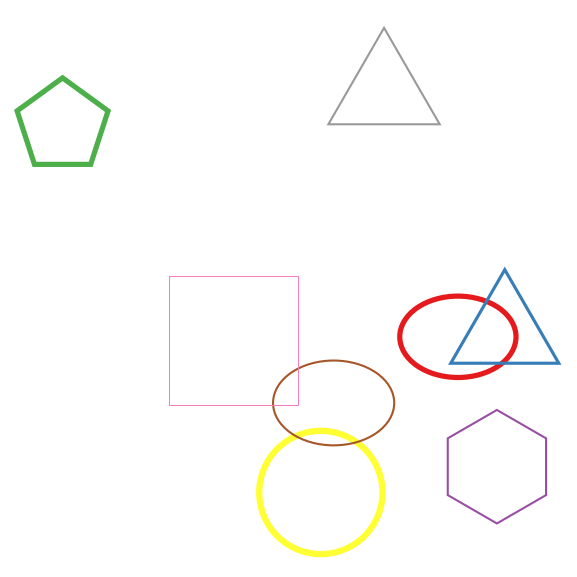[{"shape": "oval", "thickness": 2.5, "radius": 0.5, "center": [0.793, 0.416]}, {"shape": "triangle", "thickness": 1.5, "radius": 0.54, "center": [0.874, 0.424]}, {"shape": "pentagon", "thickness": 2.5, "radius": 0.41, "center": [0.108, 0.781]}, {"shape": "hexagon", "thickness": 1, "radius": 0.49, "center": [0.86, 0.191]}, {"shape": "circle", "thickness": 3, "radius": 0.53, "center": [0.556, 0.146]}, {"shape": "oval", "thickness": 1, "radius": 0.52, "center": [0.578, 0.301]}, {"shape": "square", "thickness": 0.5, "radius": 0.56, "center": [0.404, 0.409]}, {"shape": "triangle", "thickness": 1, "radius": 0.56, "center": [0.665, 0.84]}]